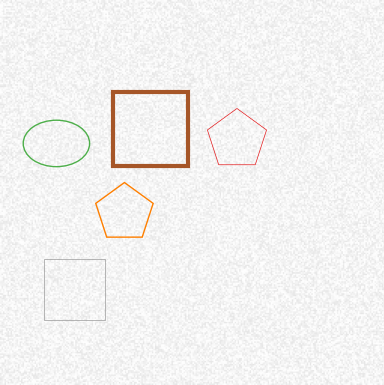[{"shape": "pentagon", "thickness": 0.5, "radius": 0.4, "center": [0.616, 0.637]}, {"shape": "oval", "thickness": 1, "radius": 0.43, "center": [0.147, 0.627]}, {"shape": "pentagon", "thickness": 1, "radius": 0.39, "center": [0.323, 0.447]}, {"shape": "square", "thickness": 3, "radius": 0.48, "center": [0.391, 0.664]}, {"shape": "square", "thickness": 0.5, "radius": 0.4, "center": [0.194, 0.248]}]